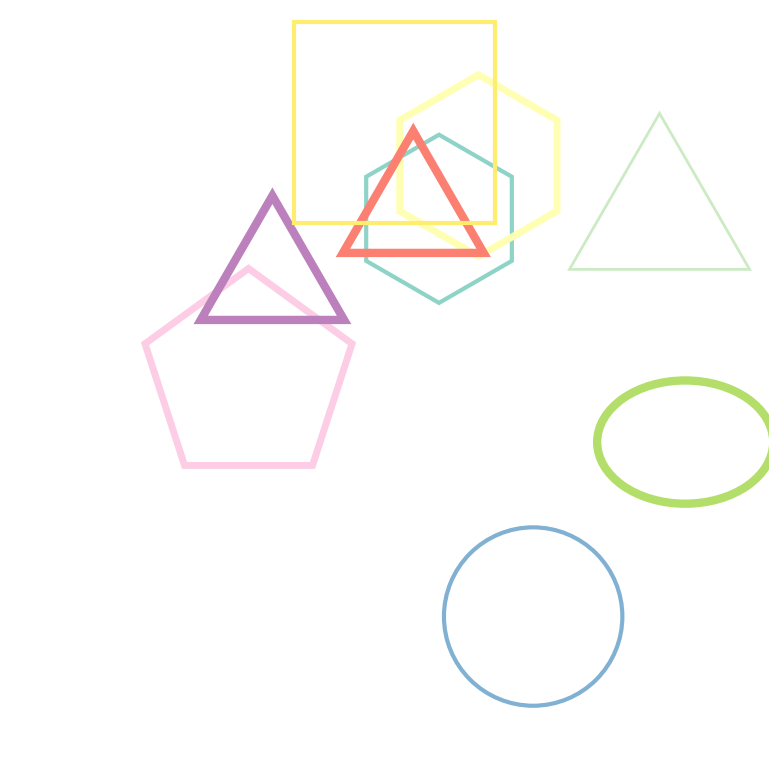[{"shape": "hexagon", "thickness": 1.5, "radius": 0.55, "center": [0.57, 0.716]}, {"shape": "hexagon", "thickness": 2.5, "radius": 0.59, "center": [0.621, 0.785]}, {"shape": "triangle", "thickness": 3, "radius": 0.53, "center": [0.537, 0.724]}, {"shape": "circle", "thickness": 1.5, "radius": 0.58, "center": [0.692, 0.199]}, {"shape": "oval", "thickness": 3, "radius": 0.57, "center": [0.89, 0.426]}, {"shape": "pentagon", "thickness": 2.5, "radius": 0.71, "center": [0.323, 0.51]}, {"shape": "triangle", "thickness": 3, "radius": 0.54, "center": [0.354, 0.638]}, {"shape": "triangle", "thickness": 1, "radius": 0.68, "center": [0.857, 0.718]}, {"shape": "square", "thickness": 1.5, "radius": 0.65, "center": [0.512, 0.841]}]